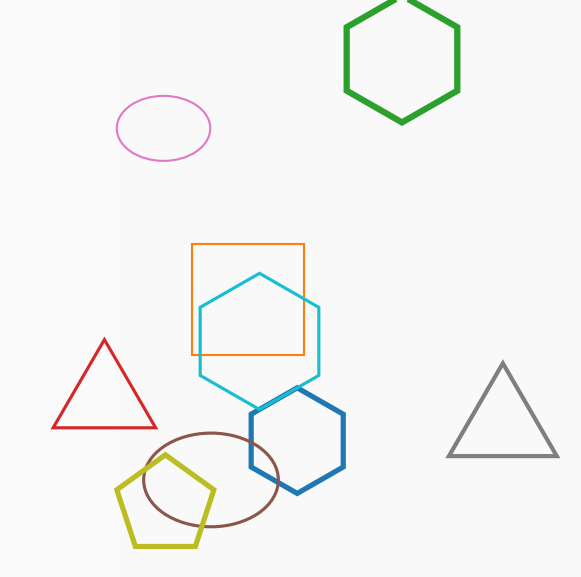[{"shape": "hexagon", "thickness": 2.5, "radius": 0.46, "center": [0.511, 0.236]}, {"shape": "square", "thickness": 1, "radius": 0.48, "center": [0.426, 0.481]}, {"shape": "hexagon", "thickness": 3, "radius": 0.55, "center": [0.692, 0.897]}, {"shape": "triangle", "thickness": 1.5, "radius": 0.51, "center": [0.18, 0.309]}, {"shape": "oval", "thickness": 1.5, "radius": 0.58, "center": [0.363, 0.168]}, {"shape": "oval", "thickness": 1, "radius": 0.4, "center": [0.281, 0.777]}, {"shape": "triangle", "thickness": 2, "radius": 0.54, "center": [0.865, 0.263]}, {"shape": "pentagon", "thickness": 2.5, "radius": 0.44, "center": [0.284, 0.124]}, {"shape": "hexagon", "thickness": 1.5, "radius": 0.59, "center": [0.446, 0.408]}]